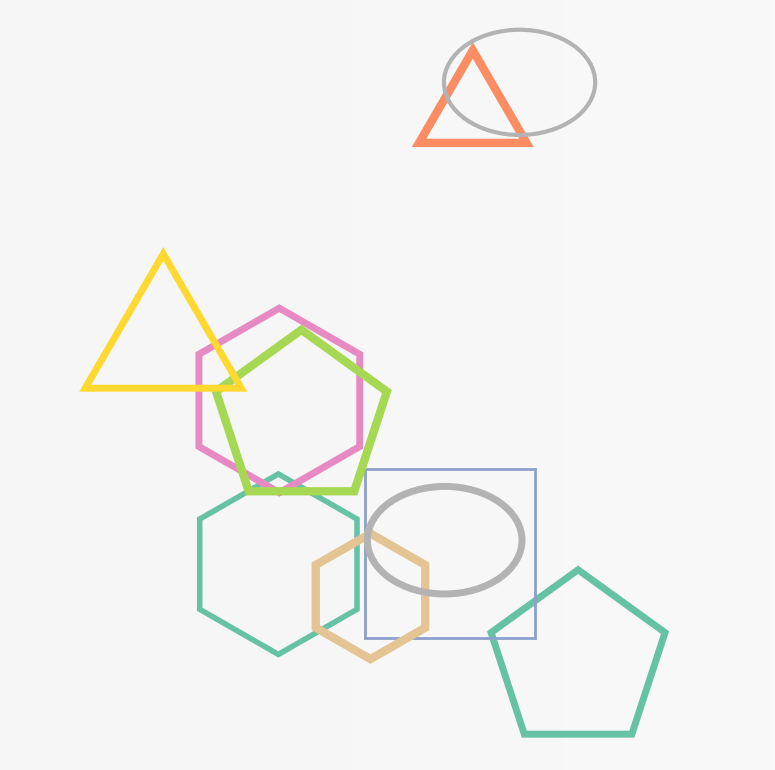[{"shape": "pentagon", "thickness": 2.5, "radius": 0.59, "center": [0.746, 0.142]}, {"shape": "hexagon", "thickness": 2, "radius": 0.59, "center": [0.359, 0.267]}, {"shape": "triangle", "thickness": 3, "radius": 0.4, "center": [0.61, 0.854]}, {"shape": "square", "thickness": 1, "radius": 0.55, "center": [0.581, 0.281]}, {"shape": "hexagon", "thickness": 2.5, "radius": 0.6, "center": [0.36, 0.48]}, {"shape": "pentagon", "thickness": 3, "radius": 0.58, "center": [0.389, 0.456]}, {"shape": "triangle", "thickness": 2.5, "radius": 0.58, "center": [0.211, 0.554]}, {"shape": "hexagon", "thickness": 3, "radius": 0.41, "center": [0.478, 0.226]}, {"shape": "oval", "thickness": 2.5, "radius": 0.5, "center": [0.574, 0.298]}, {"shape": "oval", "thickness": 1.5, "radius": 0.49, "center": [0.67, 0.893]}]